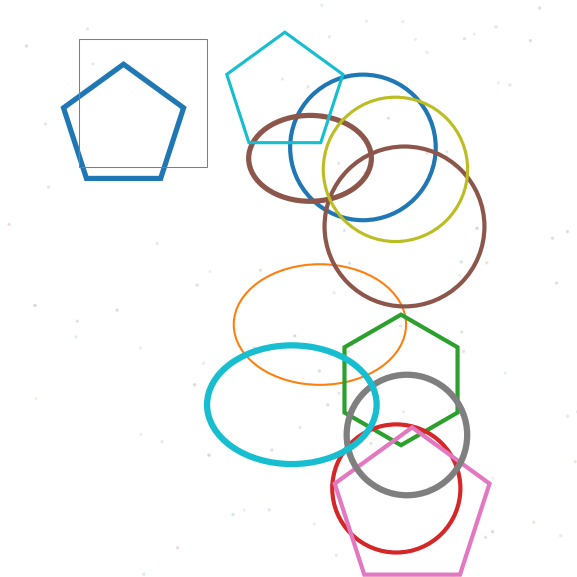[{"shape": "pentagon", "thickness": 2.5, "radius": 0.55, "center": [0.214, 0.779]}, {"shape": "circle", "thickness": 2, "radius": 0.63, "center": [0.628, 0.744]}, {"shape": "oval", "thickness": 1, "radius": 0.75, "center": [0.554, 0.437]}, {"shape": "hexagon", "thickness": 2, "radius": 0.57, "center": [0.694, 0.341]}, {"shape": "circle", "thickness": 2, "radius": 0.55, "center": [0.686, 0.153]}, {"shape": "square", "thickness": 0.5, "radius": 0.55, "center": [0.248, 0.821]}, {"shape": "circle", "thickness": 2, "radius": 0.69, "center": [0.7, 0.607]}, {"shape": "oval", "thickness": 2.5, "radius": 0.53, "center": [0.537, 0.725]}, {"shape": "pentagon", "thickness": 2, "radius": 0.7, "center": [0.714, 0.118]}, {"shape": "circle", "thickness": 3, "radius": 0.52, "center": [0.705, 0.246]}, {"shape": "circle", "thickness": 1.5, "radius": 0.62, "center": [0.685, 0.706]}, {"shape": "pentagon", "thickness": 1.5, "radius": 0.53, "center": [0.493, 0.838]}, {"shape": "oval", "thickness": 3, "radius": 0.73, "center": [0.505, 0.298]}]